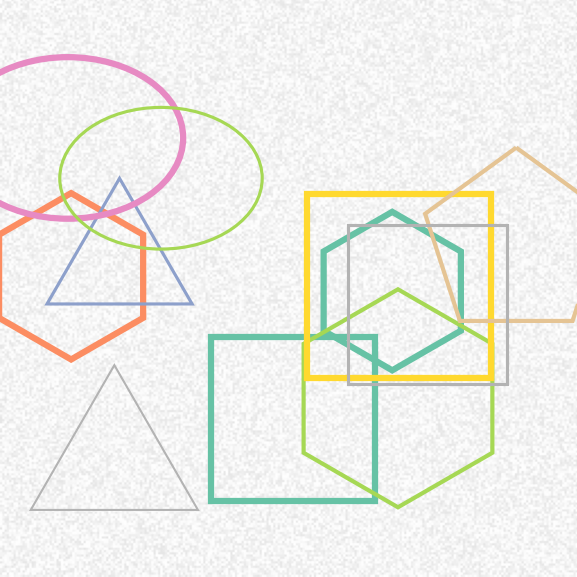[{"shape": "hexagon", "thickness": 3, "radius": 0.69, "center": [0.679, 0.495]}, {"shape": "square", "thickness": 3, "radius": 0.71, "center": [0.508, 0.274]}, {"shape": "hexagon", "thickness": 3, "radius": 0.72, "center": [0.123, 0.521]}, {"shape": "triangle", "thickness": 1.5, "radius": 0.73, "center": [0.207, 0.545]}, {"shape": "oval", "thickness": 3, "radius": 1.0, "center": [0.117, 0.76]}, {"shape": "oval", "thickness": 1.5, "radius": 0.88, "center": [0.279, 0.691]}, {"shape": "hexagon", "thickness": 2, "radius": 0.94, "center": [0.689, 0.309]}, {"shape": "square", "thickness": 3, "radius": 0.8, "center": [0.691, 0.504]}, {"shape": "pentagon", "thickness": 2, "radius": 0.83, "center": [0.894, 0.578]}, {"shape": "triangle", "thickness": 1, "radius": 0.84, "center": [0.198, 0.2]}, {"shape": "square", "thickness": 1.5, "radius": 0.69, "center": [0.741, 0.472]}]